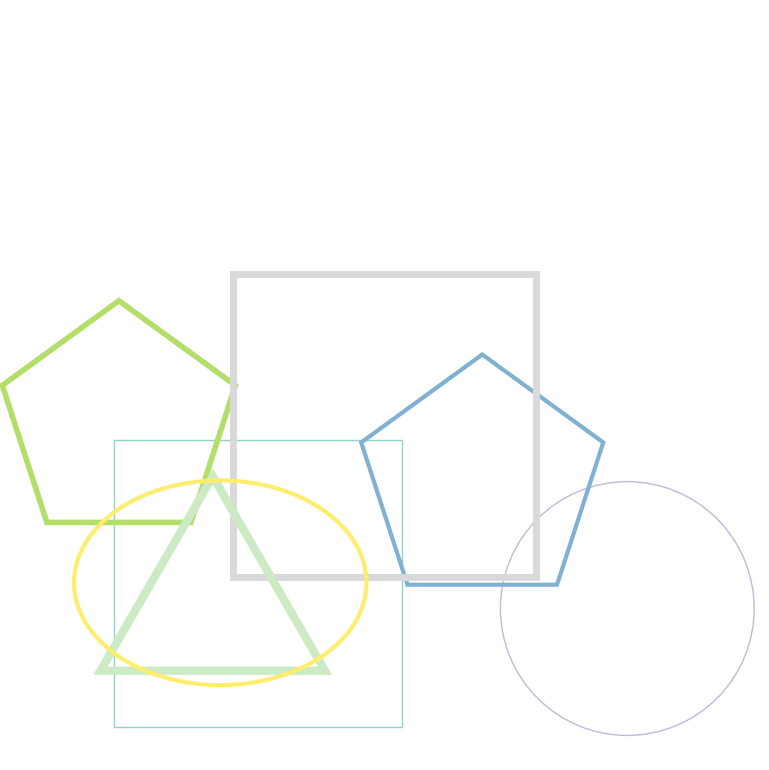[{"shape": "square", "thickness": 0.5, "radius": 0.93, "center": [0.335, 0.242]}, {"shape": "circle", "thickness": 0.5, "radius": 0.82, "center": [0.815, 0.21]}, {"shape": "pentagon", "thickness": 1.5, "radius": 0.83, "center": [0.626, 0.374]}, {"shape": "pentagon", "thickness": 2, "radius": 0.8, "center": [0.154, 0.45]}, {"shape": "square", "thickness": 2.5, "radius": 0.98, "center": [0.5, 0.447]}, {"shape": "triangle", "thickness": 3, "radius": 0.84, "center": [0.276, 0.213]}, {"shape": "oval", "thickness": 1.5, "radius": 0.95, "center": [0.286, 0.243]}]